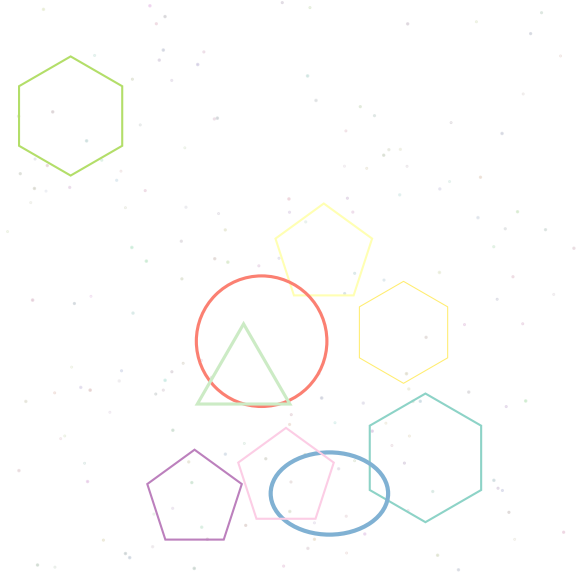[{"shape": "hexagon", "thickness": 1, "radius": 0.56, "center": [0.737, 0.206]}, {"shape": "pentagon", "thickness": 1, "radius": 0.44, "center": [0.561, 0.559]}, {"shape": "circle", "thickness": 1.5, "radius": 0.57, "center": [0.453, 0.408]}, {"shape": "oval", "thickness": 2, "radius": 0.51, "center": [0.57, 0.145]}, {"shape": "hexagon", "thickness": 1, "radius": 0.52, "center": [0.122, 0.798]}, {"shape": "pentagon", "thickness": 1, "radius": 0.43, "center": [0.495, 0.171]}, {"shape": "pentagon", "thickness": 1, "radius": 0.43, "center": [0.337, 0.134]}, {"shape": "triangle", "thickness": 1.5, "radius": 0.46, "center": [0.422, 0.346]}, {"shape": "hexagon", "thickness": 0.5, "radius": 0.44, "center": [0.699, 0.424]}]